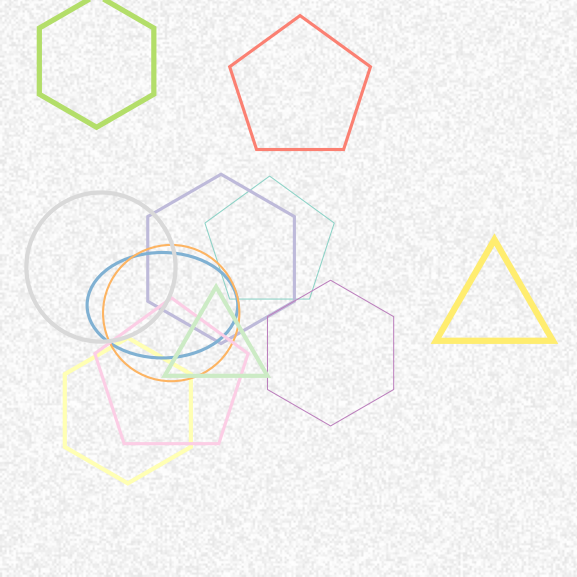[{"shape": "pentagon", "thickness": 0.5, "radius": 0.59, "center": [0.467, 0.577]}, {"shape": "hexagon", "thickness": 2, "radius": 0.63, "center": [0.221, 0.288]}, {"shape": "hexagon", "thickness": 1.5, "radius": 0.73, "center": [0.383, 0.551]}, {"shape": "pentagon", "thickness": 1.5, "radius": 0.64, "center": [0.52, 0.844]}, {"shape": "oval", "thickness": 1.5, "radius": 0.65, "center": [0.281, 0.471]}, {"shape": "circle", "thickness": 1, "radius": 0.59, "center": [0.296, 0.457]}, {"shape": "hexagon", "thickness": 2.5, "radius": 0.57, "center": [0.167, 0.893]}, {"shape": "pentagon", "thickness": 1.5, "radius": 0.7, "center": [0.297, 0.344]}, {"shape": "circle", "thickness": 2, "radius": 0.65, "center": [0.175, 0.537]}, {"shape": "hexagon", "thickness": 0.5, "radius": 0.63, "center": [0.572, 0.388]}, {"shape": "triangle", "thickness": 2, "radius": 0.51, "center": [0.374, 0.4]}, {"shape": "triangle", "thickness": 3, "radius": 0.58, "center": [0.856, 0.467]}]